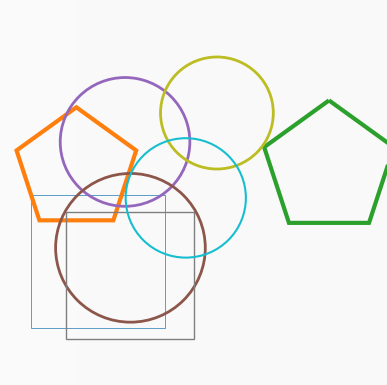[{"shape": "square", "thickness": 0.5, "radius": 0.87, "center": [0.253, 0.321]}, {"shape": "pentagon", "thickness": 3, "radius": 0.81, "center": [0.197, 0.559]}, {"shape": "pentagon", "thickness": 3, "radius": 0.88, "center": [0.849, 0.563]}, {"shape": "circle", "thickness": 2, "radius": 0.84, "center": [0.323, 0.631]}, {"shape": "circle", "thickness": 2, "radius": 0.97, "center": [0.337, 0.356]}, {"shape": "square", "thickness": 1, "radius": 0.83, "center": [0.336, 0.284]}, {"shape": "circle", "thickness": 2, "radius": 0.73, "center": [0.56, 0.706]}, {"shape": "circle", "thickness": 1.5, "radius": 0.78, "center": [0.479, 0.486]}]